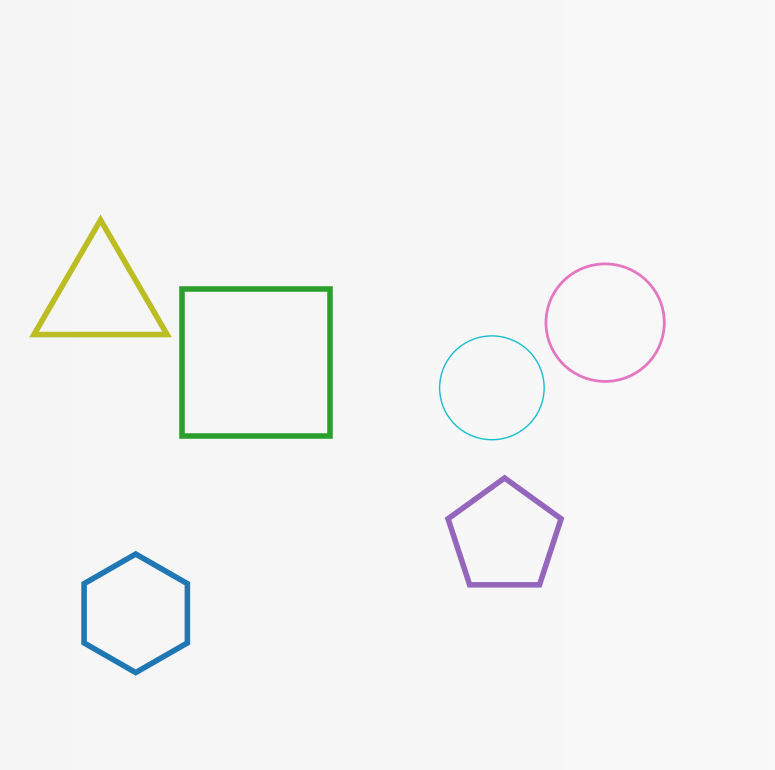[{"shape": "hexagon", "thickness": 2, "radius": 0.38, "center": [0.175, 0.204]}, {"shape": "square", "thickness": 2, "radius": 0.48, "center": [0.331, 0.529]}, {"shape": "pentagon", "thickness": 2, "radius": 0.38, "center": [0.651, 0.303]}, {"shape": "circle", "thickness": 1, "radius": 0.38, "center": [0.781, 0.581]}, {"shape": "triangle", "thickness": 2, "radius": 0.5, "center": [0.13, 0.615]}, {"shape": "circle", "thickness": 0.5, "radius": 0.34, "center": [0.635, 0.496]}]